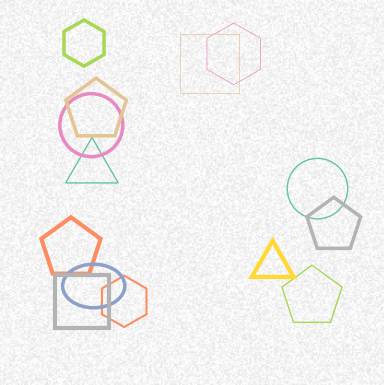[{"shape": "circle", "thickness": 1, "radius": 0.39, "center": [0.825, 0.51]}, {"shape": "triangle", "thickness": 1, "radius": 0.39, "center": [0.239, 0.564]}, {"shape": "pentagon", "thickness": 3, "radius": 0.4, "center": [0.184, 0.355]}, {"shape": "hexagon", "thickness": 1.5, "radius": 0.33, "center": [0.323, 0.217]}, {"shape": "oval", "thickness": 2.5, "radius": 0.4, "center": [0.243, 0.257]}, {"shape": "circle", "thickness": 2.5, "radius": 0.41, "center": [0.237, 0.675]}, {"shape": "hexagon", "thickness": 0.5, "radius": 0.4, "center": [0.607, 0.86]}, {"shape": "hexagon", "thickness": 2.5, "radius": 0.3, "center": [0.218, 0.888]}, {"shape": "pentagon", "thickness": 1, "radius": 0.41, "center": [0.81, 0.229]}, {"shape": "triangle", "thickness": 3, "radius": 0.31, "center": [0.708, 0.312]}, {"shape": "pentagon", "thickness": 2.5, "radius": 0.41, "center": [0.25, 0.714]}, {"shape": "square", "thickness": 0.5, "radius": 0.38, "center": [0.544, 0.835]}, {"shape": "pentagon", "thickness": 2.5, "radius": 0.37, "center": [0.867, 0.414]}, {"shape": "square", "thickness": 3, "radius": 0.35, "center": [0.213, 0.217]}]